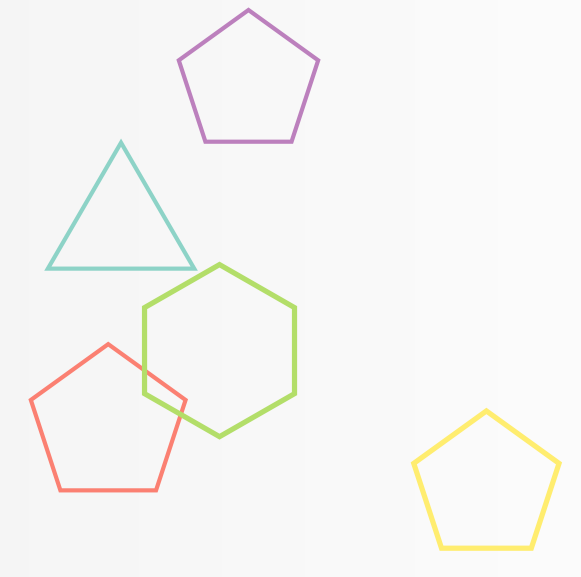[{"shape": "triangle", "thickness": 2, "radius": 0.73, "center": [0.208, 0.607]}, {"shape": "pentagon", "thickness": 2, "radius": 0.7, "center": [0.186, 0.263]}, {"shape": "hexagon", "thickness": 2.5, "radius": 0.74, "center": [0.378, 0.392]}, {"shape": "pentagon", "thickness": 2, "radius": 0.63, "center": [0.427, 0.856]}, {"shape": "pentagon", "thickness": 2.5, "radius": 0.66, "center": [0.837, 0.156]}]